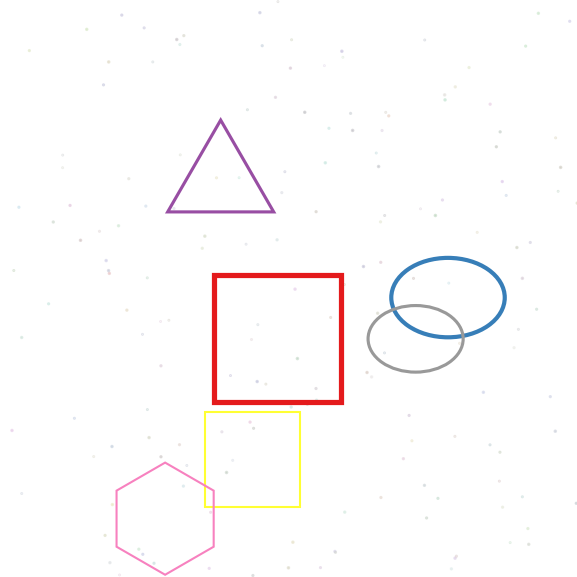[{"shape": "square", "thickness": 2.5, "radius": 0.55, "center": [0.481, 0.413]}, {"shape": "oval", "thickness": 2, "radius": 0.49, "center": [0.776, 0.484]}, {"shape": "triangle", "thickness": 1.5, "radius": 0.53, "center": [0.382, 0.685]}, {"shape": "square", "thickness": 1, "radius": 0.41, "center": [0.437, 0.203]}, {"shape": "hexagon", "thickness": 1, "radius": 0.49, "center": [0.286, 0.101]}, {"shape": "oval", "thickness": 1.5, "radius": 0.41, "center": [0.72, 0.412]}]